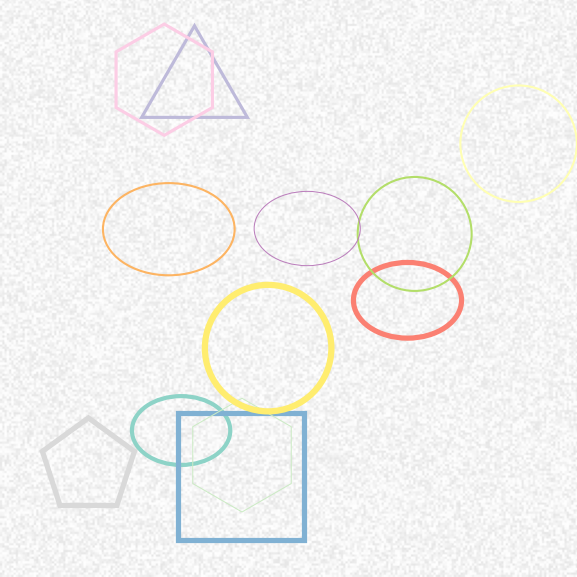[{"shape": "oval", "thickness": 2, "radius": 0.43, "center": [0.314, 0.254]}, {"shape": "circle", "thickness": 1, "radius": 0.5, "center": [0.898, 0.75]}, {"shape": "triangle", "thickness": 1.5, "radius": 0.53, "center": [0.337, 0.849]}, {"shape": "oval", "thickness": 2.5, "radius": 0.47, "center": [0.706, 0.479]}, {"shape": "square", "thickness": 2.5, "radius": 0.55, "center": [0.418, 0.174]}, {"shape": "oval", "thickness": 1, "radius": 0.57, "center": [0.292, 0.602]}, {"shape": "circle", "thickness": 1, "radius": 0.49, "center": [0.718, 0.594]}, {"shape": "hexagon", "thickness": 1.5, "radius": 0.48, "center": [0.284, 0.861]}, {"shape": "pentagon", "thickness": 2.5, "radius": 0.42, "center": [0.153, 0.192]}, {"shape": "oval", "thickness": 0.5, "radius": 0.46, "center": [0.532, 0.603]}, {"shape": "hexagon", "thickness": 0.5, "radius": 0.49, "center": [0.419, 0.211]}, {"shape": "circle", "thickness": 3, "radius": 0.55, "center": [0.464, 0.396]}]